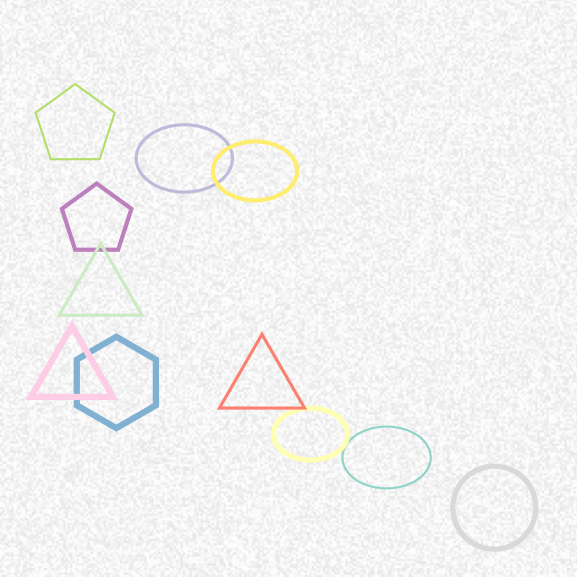[{"shape": "oval", "thickness": 1, "radius": 0.38, "center": [0.669, 0.207]}, {"shape": "oval", "thickness": 2.5, "radius": 0.32, "center": [0.538, 0.247]}, {"shape": "oval", "thickness": 1.5, "radius": 0.42, "center": [0.319, 0.725]}, {"shape": "triangle", "thickness": 1.5, "radius": 0.43, "center": [0.454, 0.335]}, {"shape": "hexagon", "thickness": 3, "radius": 0.4, "center": [0.201, 0.337]}, {"shape": "pentagon", "thickness": 1, "radius": 0.36, "center": [0.13, 0.782]}, {"shape": "triangle", "thickness": 3, "radius": 0.41, "center": [0.125, 0.353]}, {"shape": "circle", "thickness": 2.5, "radius": 0.36, "center": [0.856, 0.12]}, {"shape": "pentagon", "thickness": 2, "radius": 0.32, "center": [0.167, 0.618]}, {"shape": "triangle", "thickness": 1.5, "radius": 0.41, "center": [0.174, 0.495]}, {"shape": "oval", "thickness": 2, "radius": 0.36, "center": [0.442, 0.703]}]